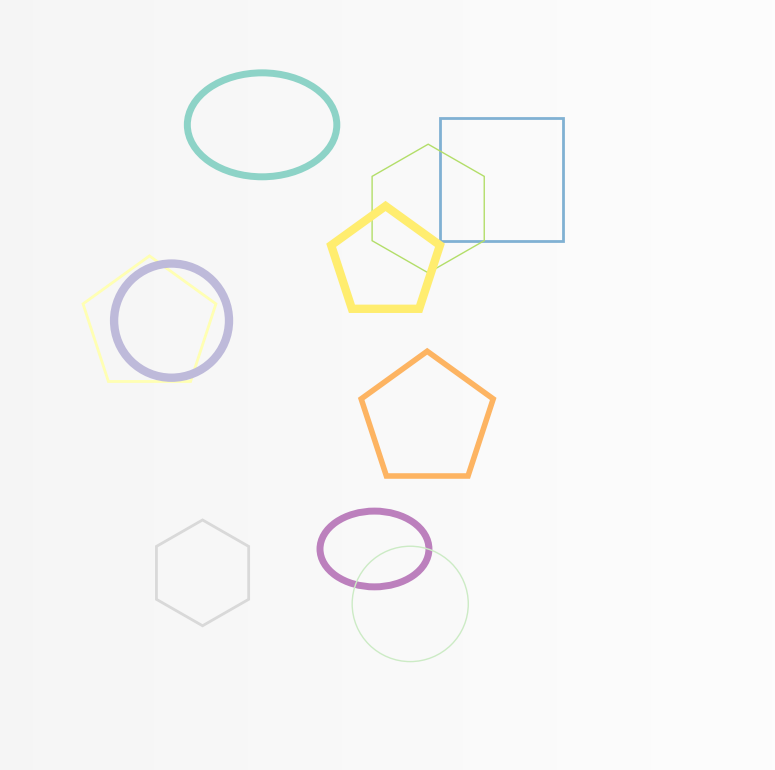[{"shape": "oval", "thickness": 2.5, "radius": 0.48, "center": [0.338, 0.838]}, {"shape": "pentagon", "thickness": 1, "radius": 0.45, "center": [0.193, 0.577]}, {"shape": "circle", "thickness": 3, "radius": 0.37, "center": [0.221, 0.584]}, {"shape": "square", "thickness": 1, "radius": 0.4, "center": [0.647, 0.767]}, {"shape": "pentagon", "thickness": 2, "radius": 0.45, "center": [0.551, 0.454]}, {"shape": "hexagon", "thickness": 0.5, "radius": 0.42, "center": [0.552, 0.729]}, {"shape": "hexagon", "thickness": 1, "radius": 0.34, "center": [0.261, 0.256]}, {"shape": "oval", "thickness": 2.5, "radius": 0.35, "center": [0.483, 0.287]}, {"shape": "circle", "thickness": 0.5, "radius": 0.37, "center": [0.529, 0.216]}, {"shape": "pentagon", "thickness": 3, "radius": 0.37, "center": [0.497, 0.659]}]